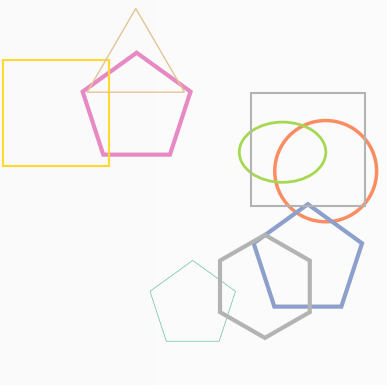[{"shape": "pentagon", "thickness": 0.5, "radius": 0.58, "center": [0.497, 0.208]}, {"shape": "circle", "thickness": 2.5, "radius": 0.66, "center": [0.84, 0.555]}, {"shape": "pentagon", "thickness": 3, "radius": 0.74, "center": [0.794, 0.323]}, {"shape": "pentagon", "thickness": 3, "radius": 0.73, "center": [0.353, 0.717]}, {"shape": "oval", "thickness": 2, "radius": 0.56, "center": [0.729, 0.605]}, {"shape": "square", "thickness": 1.5, "radius": 0.69, "center": [0.145, 0.707]}, {"shape": "triangle", "thickness": 1, "radius": 0.72, "center": [0.35, 0.833]}, {"shape": "hexagon", "thickness": 3, "radius": 0.67, "center": [0.684, 0.256]}, {"shape": "square", "thickness": 1.5, "radius": 0.74, "center": [0.794, 0.612]}]